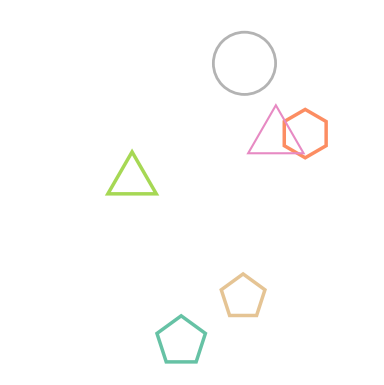[{"shape": "pentagon", "thickness": 2.5, "radius": 0.33, "center": [0.471, 0.114]}, {"shape": "hexagon", "thickness": 2.5, "radius": 0.31, "center": [0.793, 0.653]}, {"shape": "triangle", "thickness": 1.5, "radius": 0.42, "center": [0.717, 0.643]}, {"shape": "triangle", "thickness": 2.5, "radius": 0.36, "center": [0.343, 0.533]}, {"shape": "pentagon", "thickness": 2.5, "radius": 0.3, "center": [0.631, 0.229]}, {"shape": "circle", "thickness": 2, "radius": 0.4, "center": [0.635, 0.836]}]